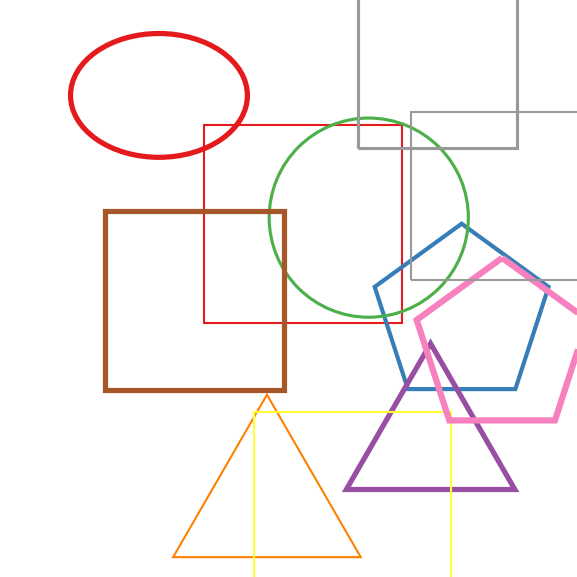[{"shape": "square", "thickness": 1, "radius": 0.86, "center": [0.525, 0.612]}, {"shape": "oval", "thickness": 2.5, "radius": 0.77, "center": [0.275, 0.834]}, {"shape": "pentagon", "thickness": 2, "radius": 0.79, "center": [0.799, 0.453]}, {"shape": "circle", "thickness": 1.5, "radius": 0.86, "center": [0.639, 0.622]}, {"shape": "triangle", "thickness": 2.5, "radius": 0.84, "center": [0.746, 0.236]}, {"shape": "triangle", "thickness": 1, "radius": 0.94, "center": [0.462, 0.128]}, {"shape": "square", "thickness": 1, "radius": 0.85, "center": [0.611, 0.116]}, {"shape": "square", "thickness": 2.5, "radius": 0.77, "center": [0.337, 0.479]}, {"shape": "pentagon", "thickness": 3, "radius": 0.78, "center": [0.869, 0.397]}, {"shape": "square", "thickness": 1, "radius": 0.73, "center": [0.857, 0.66]}, {"shape": "square", "thickness": 1.5, "radius": 0.69, "center": [0.758, 0.88]}]